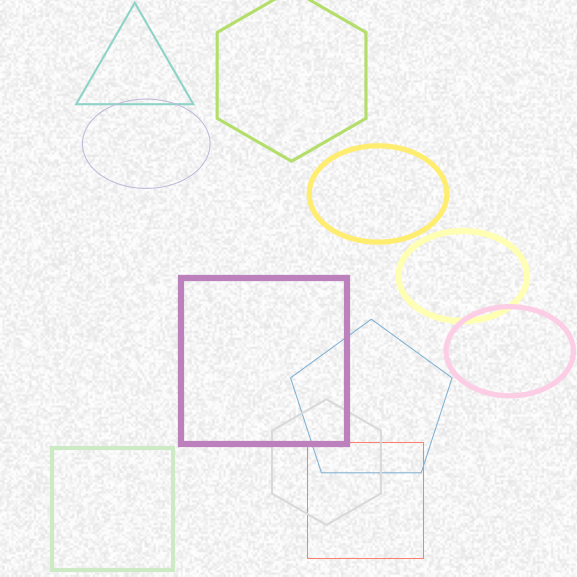[{"shape": "triangle", "thickness": 1, "radius": 0.59, "center": [0.233, 0.877]}, {"shape": "oval", "thickness": 3, "radius": 0.56, "center": [0.801, 0.521]}, {"shape": "oval", "thickness": 0.5, "radius": 0.55, "center": [0.253, 0.75]}, {"shape": "square", "thickness": 0.5, "radius": 0.5, "center": [0.632, 0.133]}, {"shape": "pentagon", "thickness": 0.5, "radius": 0.74, "center": [0.643, 0.299]}, {"shape": "hexagon", "thickness": 1.5, "radius": 0.74, "center": [0.505, 0.869]}, {"shape": "oval", "thickness": 2.5, "radius": 0.55, "center": [0.883, 0.391]}, {"shape": "hexagon", "thickness": 1, "radius": 0.54, "center": [0.565, 0.199]}, {"shape": "square", "thickness": 3, "radius": 0.72, "center": [0.457, 0.374]}, {"shape": "square", "thickness": 2, "radius": 0.53, "center": [0.195, 0.118]}, {"shape": "oval", "thickness": 2.5, "radius": 0.6, "center": [0.655, 0.663]}]